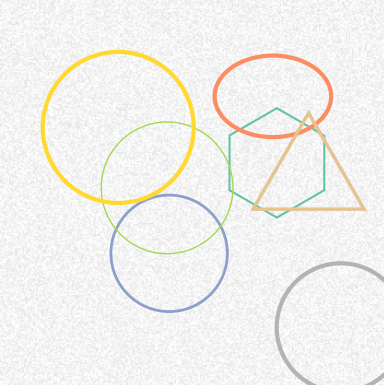[{"shape": "hexagon", "thickness": 1.5, "radius": 0.71, "center": [0.719, 0.577]}, {"shape": "oval", "thickness": 3, "radius": 0.76, "center": [0.709, 0.75]}, {"shape": "circle", "thickness": 2, "radius": 0.76, "center": [0.439, 0.342]}, {"shape": "circle", "thickness": 1, "radius": 0.86, "center": [0.434, 0.512]}, {"shape": "circle", "thickness": 3, "radius": 0.98, "center": [0.307, 0.669]}, {"shape": "triangle", "thickness": 2.5, "radius": 0.83, "center": [0.801, 0.54]}, {"shape": "circle", "thickness": 3, "radius": 0.83, "center": [0.885, 0.15]}]